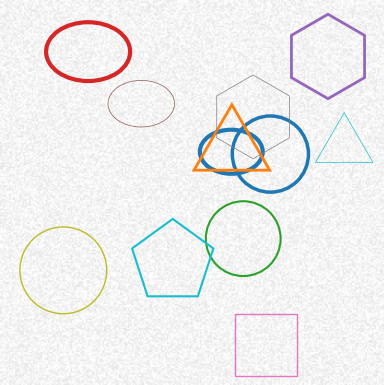[{"shape": "oval", "thickness": 3, "radius": 0.41, "center": [0.601, 0.606]}, {"shape": "circle", "thickness": 2.5, "radius": 0.49, "center": [0.702, 0.6]}, {"shape": "triangle", "thickness": 2, "radius": 0.57, "center": [0.602, 0.615]}, {"shape": "circle", "thickness": 1.5, "radius": 0.49, "center": [0.632, 0.38]}, {"shape": "oval", "thickness": 3, "radius": 0.55, "center": [0.229, 0.866]}, {"shape": "hexagon", "thickness": 2, "radius": 0.55, "center": [0.852, 0.853]}, {"shape": "oval", "thickness": 0.5, "radius": 0.43, "center": [0.367, 0.731]}, {"shape": "square", "thickness": 1, "radius": 0.4, "center": [0.69, 0.103]}, {"shape": "hexagon", "thickness": 0.5, "radius": 0.54, "center": [0.657, 0.696]}, {"shape": "circle", "thickness": 1, "radius": 0.56, "center": [0.164, 0.298]}, {"shape": "pentagon", "thickness": 1.5, "radius": 0.56, "center": [0.449, 0.32]}, {"shape": "triangle", "thickness": 0.5, "radius": 0.43, "center": [0.894, 0.621]}]